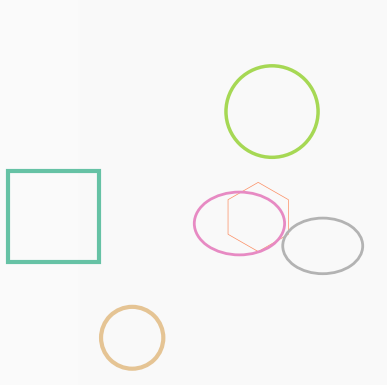[{"shape": "square", "thickness": 3, "radius": 0.59, "center": [0.138, 0.437]}, {"shape": "hexagon", "thickness": 0.5, "radius": 0.45, "center": [0.666, 0.436]}, {"shape": "oval", "thickness": 2, "radius": 0.58, "center": [0.618, 0.42]}, {"shape": "circle", "thickness": 2.5, "radius": 0.59, "center": [0.702, 0.71]}, {"shape": "circle", "thickness": 3, "radius": 0.4, "center": [0.341, 0.123]}, {"shape": "oval", "thickness": 2, "radius": 0.52, "center": [0.833, 0.361]}]